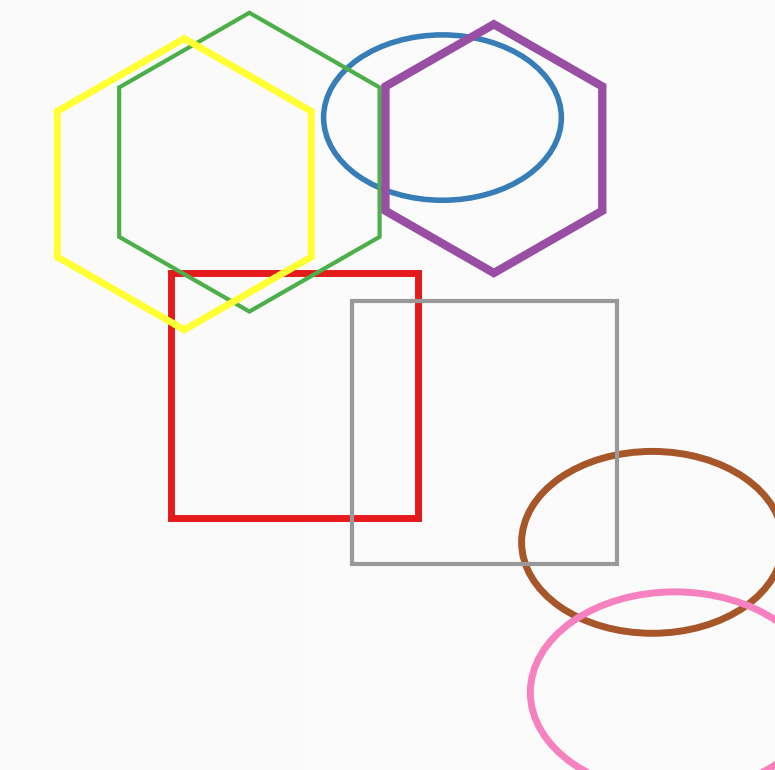[{"shape": "square", "thickness": 2.5, "radius": 0.79, "center": [0.38, 0.486]}, {"shape": "oval", "thickness": 2, "radius": 0.77, "center": [0.571, 0.847]}, {"shape": "hexagon", "thickness": 1.5, "radius": 0.97, "center": [0.322, 0.789]}, {"shape": "hexagon", "thickness": 3, "radius": 0.81, "center": [0.637, 0.807]}, {"shape": "hexagon", "thickness": 2.5, "radius": 0.95, "center": [0.238, 0.761]}, {"shape": "oval", "thickness": 2.5, "radius": 0.84, "center": [0.842, 0.296]}, {"shape": "oval", "thickness": 2.5, "radius": 0.93, "center": [0.871, 0.101]}, {"shape": "square", "thickness": 1.5, "radius": 0.85, "center": [0.625, 0.439]}]